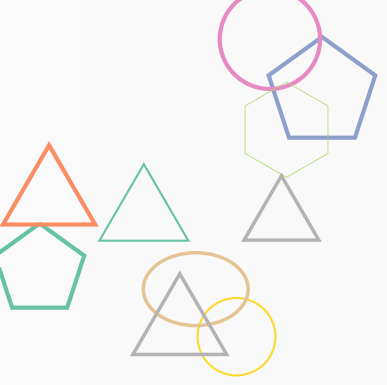[{"shape": "triangle", "thickness": 1.5, "radius": 0.66, "center": [0.371, 0.441]}, {"shape": "pentagon", "thickness": 3, "radius": 0.6, "center": [0.102, 0.299]}, {"shape": "triangle", "thickness": 3, "radius": 0.69, "center": [0.127, 0.485]}, {"shape": "pentagon", "thickness": 3, "radius": 0.72, "center": [0.831, 0.759]}, {"shape": "circle", "thickness": 3, "radius": 0.65, "center": [0.697, 0.898]}, {"shape": "hexagon", "thickness": 0.5, "radius": 0.62, "center": [0.739, 0.663]}, {"shape": "circle", "thickness": 1.5, "radius": 0.5, "center": [0.61, 0.126]}, {"shape": "oval", "thickness": 2.5, "radius": 0.68, "center": [0.505, 0.249]}, {"shape": "triangle", "thickness": 2.5, "radius": 0.56, "center": [0.726, 0.432]}, {"shape": "triangle", "thickness": 2.5, "radius": 0.7, "center": [0.464, 0.149]}]